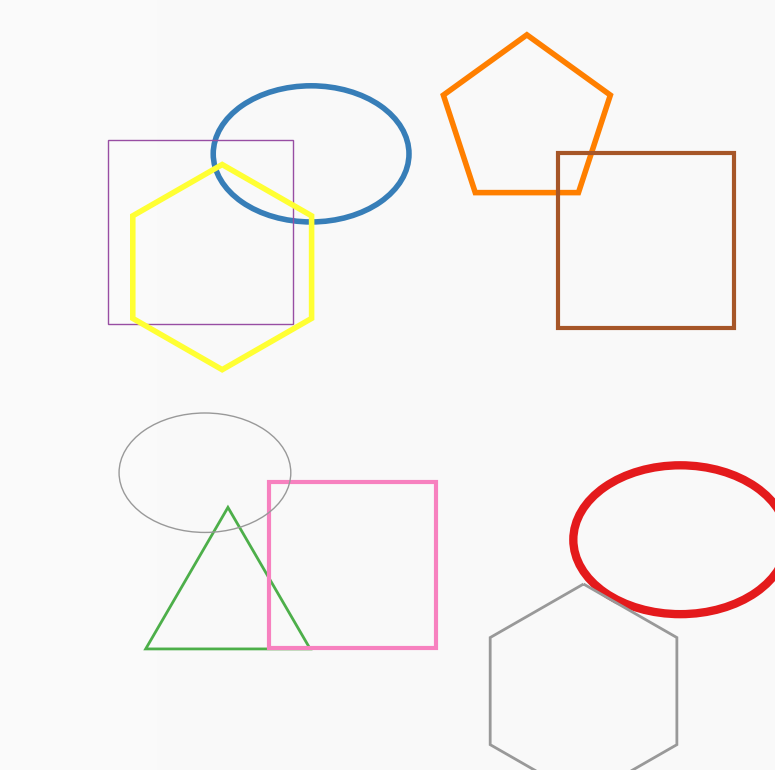[{"shape": "oval", "thickness": 3, "radius": 0.69, "center": [0.878, 0.299]}, {"shape": "oval", "thickness": 2, "radius": 0.63, "center": [0.401, 0.8]}, {"shape": "triangle", "thickness": 1, "radius": 0.61, "center": [0.294, 0.219]}, {"shape": "square", "thickness": 0.5, "radius": 0.6, "center": [0.259, 0.699]}, {"shape": "pentagon", "thickness": 2, "radius": 0.57, "center": [0.68, 0.841]}, {"shape": "hexagon", "thickness": 2, "radius": 0.67, "center": [0.287, 0.653]}, {"shape": "square", "thickness": 1.5, "radius": 0.57, "center": [0.833, 0.687]}, {"shape": "square", "thickness": 1.5, "radius": 0.54, "center": [0.455, 0.267]}, {"shape": "oval", "thickness": 0.5, "radius": 0.55, "center": [0.264, 0.386]}, {"shape": "hexagon", "thickness": 1, "radius": 0.7, "center": [0.753, 0.102]}]